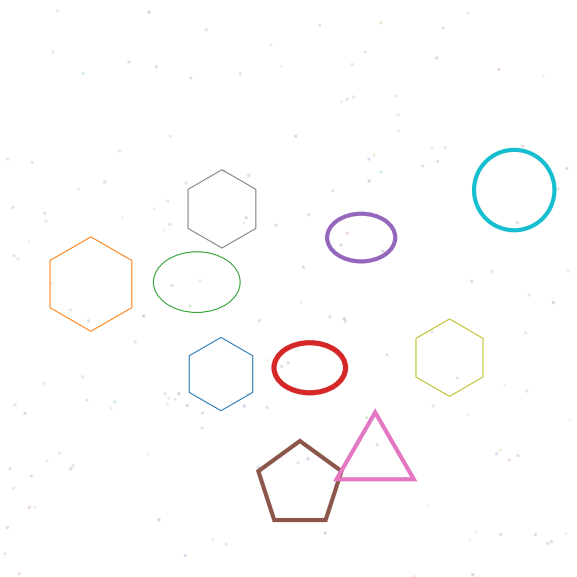[{"shape": "hexagon", "thickness": 0.5, "radius": 0.32, "center": [0.383, 0.351]}, {"shape": "hexagon", "thickness": 0.5, "radius": 0.41, "center": [0.157, 0.507]}, {"shape": "oval", "thickness": 0.5, "radius": 0.38, "center": [0.341, 0.511]}, {"shape": "oval", "thickness": 2.5, "radius": 0.31, "center": [0.536, 0.362]}, {"shape": "oval", "thickness": 2, "radius": 0.29, "center": [0.625, 0.588]}, {"shape": "pentagon", "thickness": 2, "radius": 0.38, "center": [0.519, 0.16]}, {"shape": "triangle", "thickness": 2, "radius": 0.39, "center": [0.65, 0.208]}, {"shape": "hexagon", "thickness": 0.5, "radius": 0.34, "center": [0.384, 0.637]}, {"shape": "hexagon", "thickness": 0.5, "radius": 0.34, "center": [0.778, 0.38]}, {"shape": "circle", "thickness": 2, "radius": 0.35, "center": [0.89, 0.67]}]